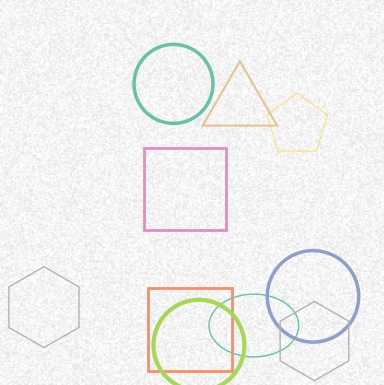[{"shape": "oval", "thickness": 1, "radius": 0.58, "center": [0.659, 0.154]}, {"shape": "circle", "thickness": 2.5, "radius": 0.51, "center": [0.451, 0.782]}, {"shape": "square", "thickness": 2, "radius": 0.54, "center": [0.494, 0.144]}, {"shape": "circle", "thickness": 2.5, "radius": 0.59, "center": [0.813, 0.23]}, {"shape": "square", "thickness": 2, "radius": 0.53, "center": [0.48, 0.509]}, {"shape": "circle", "thickness": 3, "radius": 0.59, "center": [0.517, 0.103]}, {"shape": "pentagon", "thickness": 0.5, "radius": 0.42, "center": [0.772, 0.675]}, {"shape": "triangle", "thickness": 1.5, "radius": 0.56, "center": [0.623, 0.73]}, {"shape": "hexagon", "thickness": 1, "radius": 0.51, "center": [0.817, 0.114]}, {"shape": "hexagon", "thickness": 1, "radius": 0.53, "center": [0.114, 0.202]}]